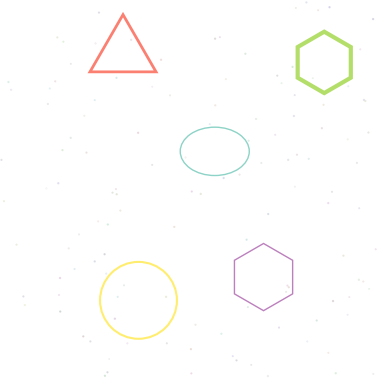[{"shape": "oval", "thickness": 1, "radius": 0.45, "center": [0.558, 0.607]}, {"shape": "triangle", "thickness": 2, "radius": 0.5, "center": [0.32, 0.863]}, {"shape": "hexagon", "thickness": 3, "radius": 0.4, "center": [0.842, 0.838]}, {"shape": "hexagon", "thickness": 1, "radius": 0.44, "center": [0.685, 0.28]}, {"shape": "circle", "thickness": 1.5, "radius": 0.5, "center": [0.36, 0.22]}]